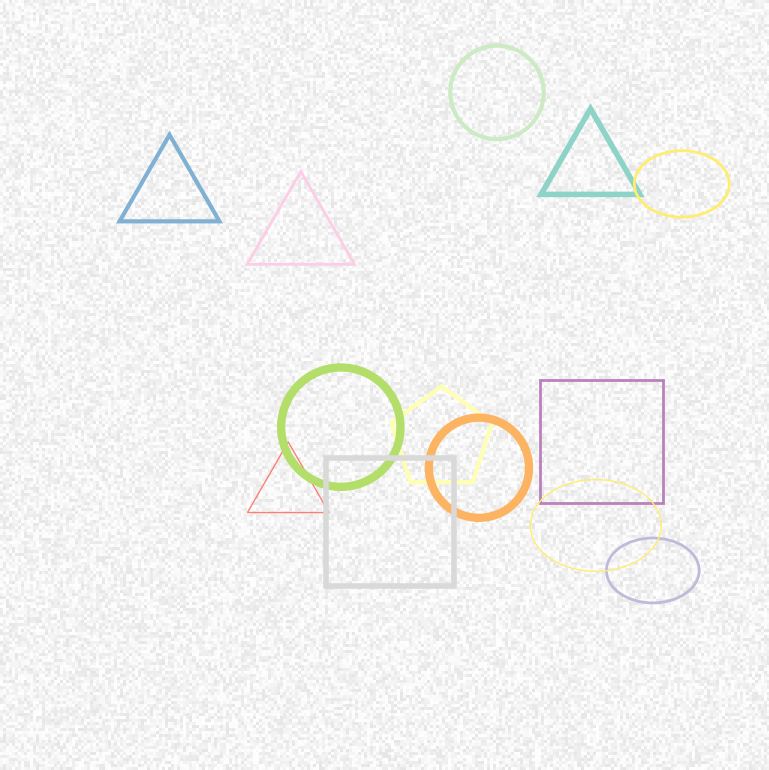[{"shape": "triangle", "thickness": 2, "radius": 0.37, "center": [0.767, 0.785]}, {"shape": "pentagon", "thickness": 1.5, "radius": 0.34, "center": [0.574, 0.429]}, {"shape": "oval", "thickness": 1, "radius": 0.3, "center": [0.848, 0.259]}, {"shape": "triangle", "thickness": 0.5, "radius": 0.31, "center": [0.374, 0.365]}, {"shape": "triangle", "thickness": 1.5, "radius": 0.37, "center": [0.22, 0.75]}, {"shape": "circle", "thickness": 3, "radius": 0.33, "center": [0.622, 0.393]}, {"shape": "circle", "thickness": 3, "radius": 0.39, "center": [0.443, 0.445]}, {"shape": "triangle", "thickness": 1, "radius": 0.4, "center": [0.391, 0.697]}, {"shape": "square", "thickness": 2, "radius": 0.42, "center": [0.506, 0.322]}, {"shape": "square", "thickness": 1, "radius": 0.4, "center": [0.781, 0.427]}, {"shape": "circle", "thickness": 1.5, "radius": 0.3, "center": [0.645, 0.88]}, {"shape": "oval", "thickness": 0.5, "radius": 0.43, "center": [0.774, 0.318]}, {"shape": "oval", "thickness": 1, "radius": 0.31, "center": [0.885, 0.761]}]